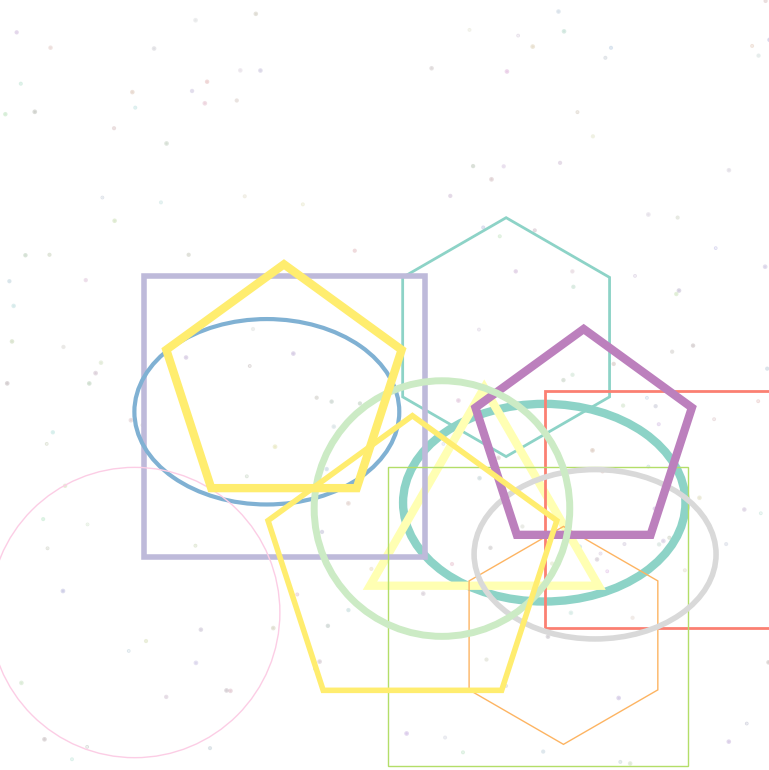[{"shape": "oval", "thickness": 3, "radius": 0.92, "center": [0.707, 0.347]}, {"shape": "hexagon", "thickness": 1, "radius": 0.78, "center": [0.657, 0.562]}, {"shape": "triangle", "thickness": 3, "radius": 0.86, "center": [0.629, 0.325]}, {"shape": "square", "thickness": 2, "radius": 0.91, "center": [0.369, 0.46]}, {"shape": "square", "thickness": 1, "radius": 0.77, "center": [0.861, 0.338]}, {"shape": "oval", "thickness": 1.5, "radius": 0.86, "center": [0.347, 0.465]}, {"shape": "hexagon", "thickness": 0.5, "radius": 0.71, "center": [0.732, 0.175]}, {"shape": "square", "thickness": 0.5, "radius": 0.97, "center": [0.699, 0.199]}, {"shape": "circle", "thickness": 0.5, "radius": 0.94, "center": [0.175, 0.205]}, {"shape": "oval", "thickness": 2, "radius": 0.79, "center": [0.773, 0.28]}, {"shape": "pentagon", "thickness": 3, "radius": 0.74, "center": [0.758, 0.425]}, {"shape": "circle", "thickness": 2.5, "radius": 0.83, "center": [0.574, 0.34]}, {"shape": "pentagon", "thickness": 2, "radius": 0.99, "center": [0.536, 0.263]}, {"shape": "pentagon", "thickness": 3, "radius": 0.8, "center": [0.369, 0.496]}]